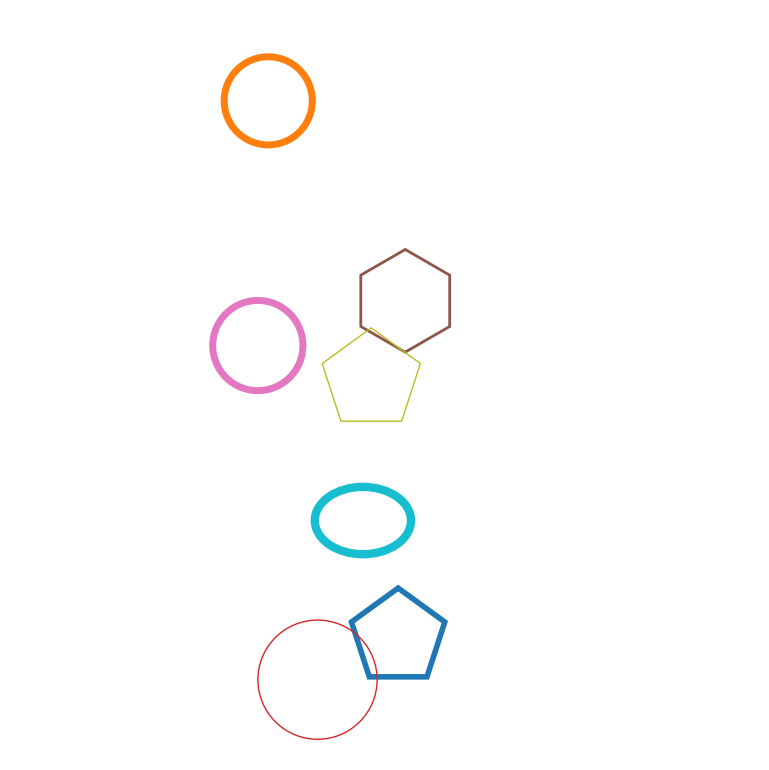[{"shape": "pentagon", "thickness": 2, "radius": 0.32, "center": [0.517, 0.173]}, {"shape": "circle", "thickness": 2.5, "radius": 0.29, "center": [0.348, 0.869]}, {"shape": "circle", "thickness": 0.5, "radius": 0.39, "center": [0.412, 0.117]}, {"shape": "hexagon", "thickness": 1, "radius": 0.33, "center": [0.526, 0.609]}, {"shape": "circle", "thickness": 2.5, "radius": 0.29, "center": [0.335, 0.551]}, {"shape": "pentagon", "thickness": 0.5, "radius": 0.34, "center": [0.482, 0.507]}, {"shape": "oval", "thickness": 3, "radius": 0.31, "center": [0.471, 0.324]}]